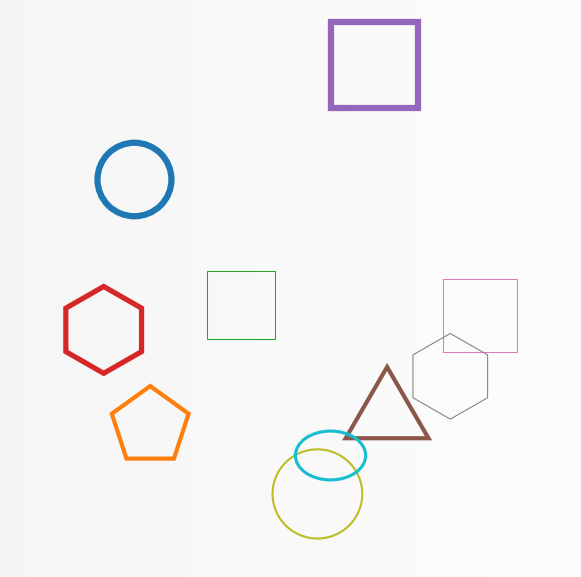[{"shape": "circle", "thickness": 3, "radius": 0.32, "center": [0.231, 0.688]}, {"shape": "pentagon", "thickness": 2, "radius": 0.35, "center": [0.258, 0.261]}, {"shape": "square", "thickness": 0.5, "radius": 0.29, "center": [0.414, 0.471]}, {"shape": "hexagon", "thickness": 2.5, "radius": 0.38, "center": [0.178, 0.428]}, {"shape": "square", "thickness": 3, "radius": 0.37, "center": [0.645, 0.887]}, {"shape": "triangle", "thickness": 2, "radius": 0.41, "center": [0.666, 0.281]}, {"shape": "square", "thickness": 0.5, "radius": 0.32, "center": [0.826, 0.453]}, {"shape": "hexagon", "thickness": 0.5, "radius": 0.37, "center": [0.775, 0.348]}, {"shape": "circle", "thickness": 1, "radius": 0.39, "center": [0.546, 0.144]}, {"shape": "oval", "thickness": 1.5, "radius": 0.3, "center": [0.569, 0.21]}]